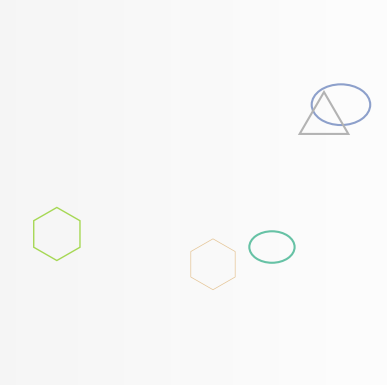[{"shape": "oval", "thickness": 1.5, "radius": 0.29, "center": [0.702, 0.358]}, {"shape": "oval", "thickness": 1.5, "radius": 0.38, "center": [0.88, 0.728]}, {"shape": "hexagon", "thickness": 1, "radius": 0.34, "center": [0.147, 0.392]}, {"shape": "hexagon", "thickness": 0.5, "radius": 0.33, "center": [0.55, 0.314]}, {"shape": "triangle", "thickness": 1.5, "radius": 0.36, "center": [0.836, 0.688]}]